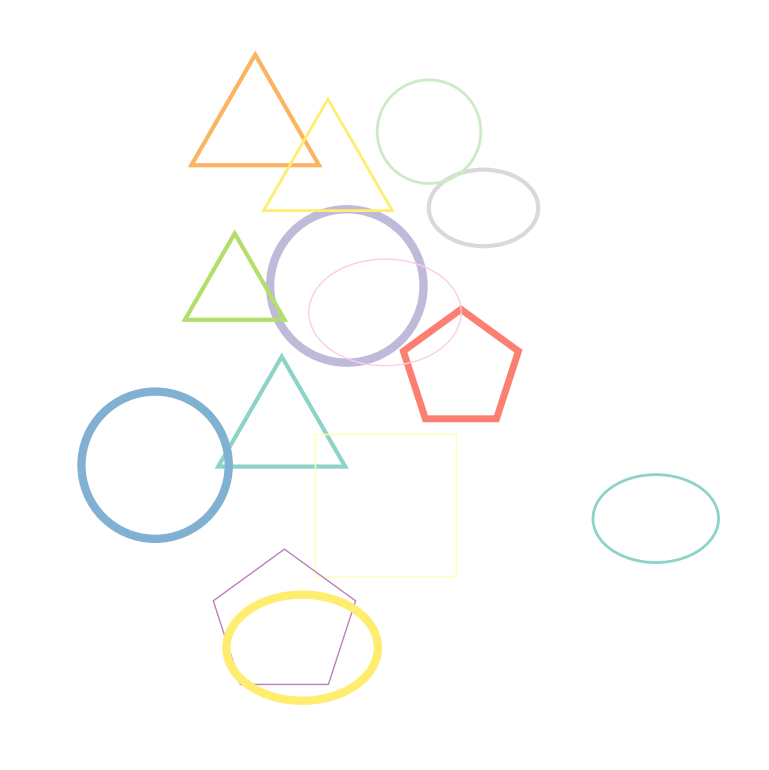[{"shape": "oval", "thickness": 1, "radius": 0.41, "center": [0.852, 0.327]}, {"shape": "triangle", "thickness": 1.5, "radius": 0.48, "center": [0.366, 0.442]}, {"shape": "square", "thickness": 0.5, "radius": 0.46, "center": [0.501, 0.344]}, {"shape": "circle", "thickness": 3, "radius": 0.5, "center": [0.45, 0.629]}, {"shape": "pentagon", "thickness": 2.5, "radius": 0.39, "center": [0.599, 0.52]}, {"shape": "circle", "thickness": 3, "radius": 0.48, "center": [0.201, 0.396]}, {"shape": "triangle", "thickness": 1.5, "radius": 0.48, "center": [0.331, 0.833]}, {"shape": "triangle", "thickness": 1.5, "radius": 0.37, "center": [0.305, 0.622]}, {"shape": "oval", "thickness": 0.5, "radius": 0.49, "center": [0.5, 0.594]}, {"shape": "oval", "thickness": 1.5, "radius": 0.36, "center": [0.628, 0.73]}, {"shape": "pentagon", "thickness": 0.5, "radius": 0.49, "center": [0.369, 0.19]}, {"shape": "circle", "thickness": 1, "radius": 0.34, "center": [0.557, 0.829]}, {"shape": "triangle", "thickness": 1, "radius": 0.48, "center": [0.426, 0.775]}, {"shape": "oval", "thickness": 3, "radius": 0.49, "center": [0.392, 0.159]}]